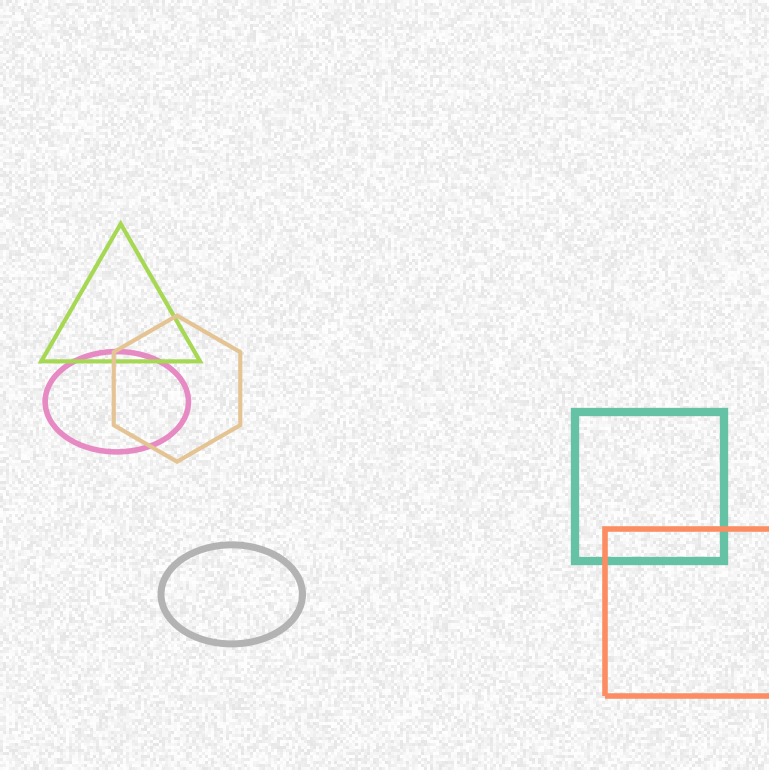[{"shape": "square", "thickness": 3, "radius": 0.49, "center": [0.843, 0.368]}, {"shape": "square", "thickness": 2, "radius": 0.54, "center": [0.894, 0.205]}, {"shape": "oval", "thickness": 2, "radius": 0.47, "center": [0.152, 0.478]}, {"shape": "triangle", "thickness": 1.5, "radius": 0.6, "center": [0.157, 0.59]}, {"shape": "hexagon", "thickness": 1.5, "radius": 0.47, "center": [0.23, 0.495]}, {"shape": "oval", "thickness": 2.5, "radius": 0.46, "center": [0.301, 0.228]}]